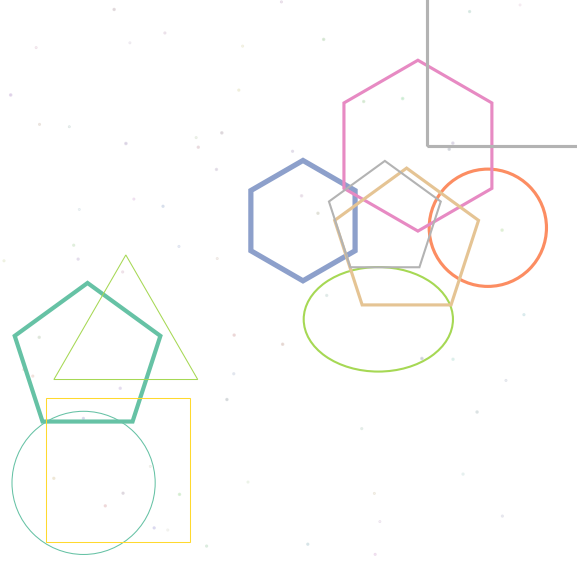[{"shape": "pentagon", "thickness": 2, "radius": 0.66, "center": [0.152, 0.376]}, {"shape": "circle", "thickness": 0.5, "radius": 0.62, "center": [0.145, 0.163]}, {"shape": "circle", "thickness": 1.5, "radius": 0.51, "center": [0.845, 0.605]}, {"shape": "hexagon", "thickness": 2.5, "radius": 0.52, "center": [0.525, 0.617]}, {"shape": "hexagon", "thickness": 1.5, "radius": 0.74, "center": [0.724, 0.747]}, {"shape": "triangle", "thickness": 0.5, "radius": 0.72, "center": [0.218, 0.414]}, {"shape": "oval", "thickness": 1, "radius": 0.65, "center": [0.655, 0.446]}, {"shape": "square", "thickness": 0.5, "radius": 0.62, "center": [0.205, 0.186]}, {"shape": "pentagon", "thickness": 1.5, "radius": 0.65, "center": [0.704, 0.577]}, {"shape": "pentagon", "thickness": 1, "radius": 0.51, "center": [0.666, 0.619]}, {"shape": "square", "thickness": 1.5, "radius": 0.67, "center": [0.873, 0.879]}]